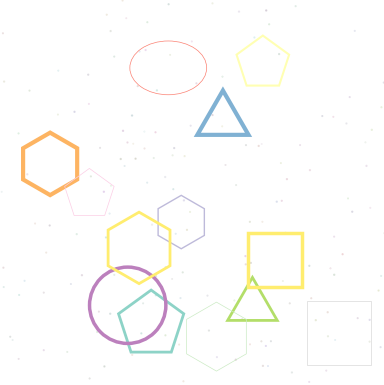[{"shape": "pentagon", "thickness": 2, "radius": 0.45, "center": [0.393, 0.157]}, {"shape": "pentagon", "thickness": 1.5, "radius": 0.36, "center": [0.683, 0.836]}, {"shape": "hexagon", "thickness": 1, "radius": 0.35, "center": [0.471, 0.423]}, {"shape": "oval", "thickness": 0.5, "radius": 0.5, "center": [0.437, 0.824]}, {"shape": "triangle", "thickness": 3, "radius": 0.38, "center": [0.579, 0.688]}, {"shape": "hexagon", "thickness": 3, "radius": 0.41, "center": [0.13, 0.574]}, {"shape": "triangle", "thickness": 2, "radius": 0.37, "center": [0.656, 0.205]}, {"shape": "pentagon", "thickness": 0.5, "radius": 0.34, "center": [0.232, 0.495]}, {"shape": "square", "thickness": 0.5, "radius": 0.41, "center": [0.88, 0.135]}, {"shape": "circle", "thickness": 2.5, "radius": 0.5, "center": [0.332, 0.207]}, {"shape": "hexagon", "thickness": 0.5, "radius": 0.45, "center": [0.562, 0.126]}, {"shape": "square", "thickness": 2.5, "radius": 0.35, "center": [0.715, 0.323]}, {"shape": "hexagon", "thickness": 2, "radius": 0.46, "center": [0.361, 0.356]}]